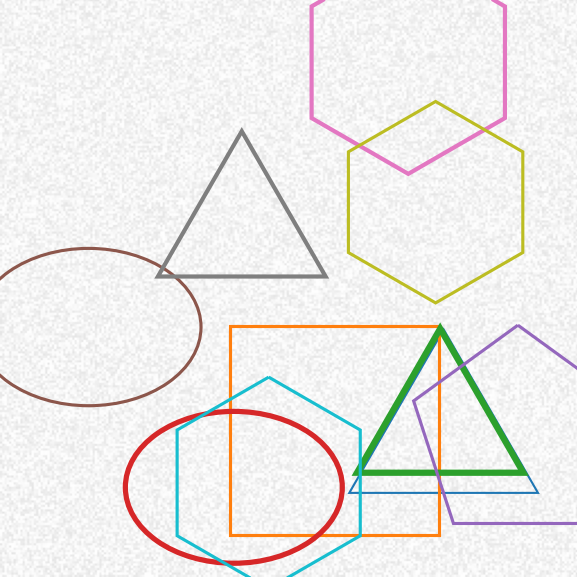[{"shape": "triangle", "thickness": 1, "radius": 0.94, "center": [0.768, 0.24]}, {"shape": "square", "thickness": 1.5, "radius": 0.91, "center": [0.58, 0.254]}, {"shape": "triangle", "thickness": 3, "radius": 0.83, "center": [0.762, 0.264]}, {"shape": "oval", "thickness": 2.5, "radius": 0.94, "center": [0.405, 0.155]}, {"shape": "pentagon", "thickness": 1.5, "radius": 0.95, "center": [0.897, 0.246]}, {"shape": "oval", "thickness": 1.5, "radius": 0.97, "center": [0.153, 0.433]}, {"shape": "hexagon", "thickness": 2, "radius": 0.97, "center": [0.707, 0.891]}, {"shape": "triangle", "thickness": 2, "radius": 0.84, "center": [0.419, 0.604]}, {"shape": "hexagon", "thickness": 1.5, "radius": 0.87, "center": [0.754, 0.649]}, {"shape": "hexagon", "thickness": 1.5, "radius": 0.92, "center": [0.465, 0.163]}]